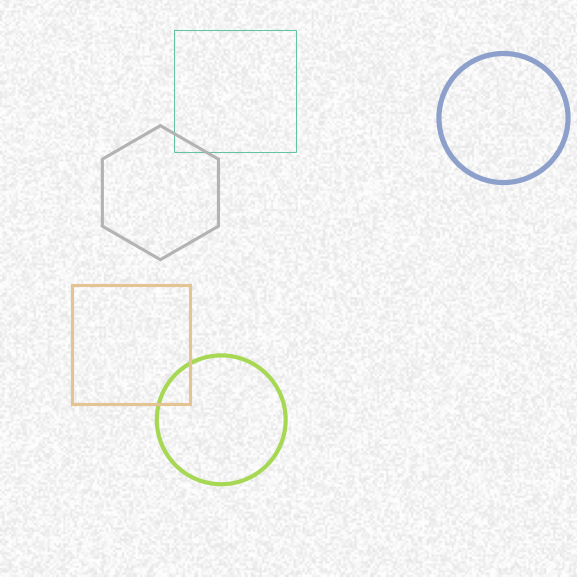[{"shape": "square", "thickness": 0.5, "radius": 0.52, "center": [0.407, 0.842]}, {"shape": "circle", "thickness": 2.5, "radius": 0.56, "center": [0.872, 0.795]}, {"shape": "circle", "thickness": 2, "radius": 0.56, "center": [0.383, 0.272]}, {"shape": "square", "thickness": 1.5, "radius": 0.51, "center": [0.227, 0.402]}, {"shape": "hexagon", "thickness": 1.5, "radius": 0.58, "center": [0.278, 0.666]}]